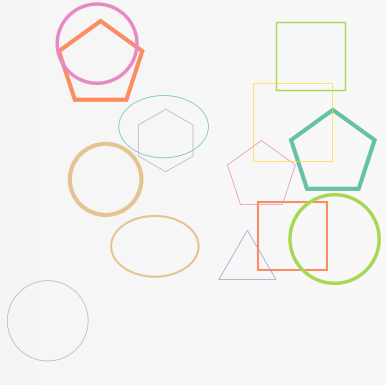[{"shape": "pentagon", "thickness": 3, "radius": 0.57, "center": [0.859, 0.601]}, {"shape": "oval", "thickness": 0.5, "radius": 0.58, "center": [0.422, 0.671]}, {"shape": "pentagon", "thickness": 3, "radius": 0.57, "center": [0.26, 0.832]}, {"shape": "square", "thickness": 1.5, "radius": 0.45, "center": [0.754, 0.387]}, {"shape": "triangle", "thickness": 0.5, "radius": 0.43, "center": [0.638, 0.316]}, {"shape": "circle", "thickness": 2.5, "radius": 0.51, "center": [0.251, 0.887]}, {"shape": "pentagon", "thickness": 0.5, "radius": 0.46, "center": [0.675, 0.543]}, {"shape": "circle", "thickness": 2.5, "radius": 0.58, "center": [0.863, 0.379]}, {"shape": "square", "thickness": 1, "radius": 0.44, "center": [0.802, 0.855]}, {"shape": "square", "thickness": 0.5, "radius": 0.51, "center": [0.755, 0.682]}, {"shape": "circle", "thickness": 3, "radius": 0.46, "center": [0.273, 0.534]}, {"shape": "oval", "thickness": 1.5, "radius": 0.56, "center": [0.4, 0.36]}, {"shape": "hexagon", "thickness": 0.5, "radius": 0.41, "center": [0.428, 0.635]}, {"shape": "circle", "thickness": 0.5, "radius": 0.52, "center": [0.123, 0.167]}]